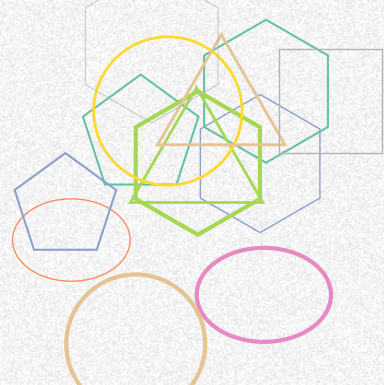[{"shape": "pentagon", "thickness": 1.5, "radius": 0.79, "center": [0.366, 0.648]}, {"shape": "hexagon", "thickness": 1.5, "radius": 0.93, "center": [0.691, 0.763]}, {"shape": "oval", "thickness": 1, "radius": 0.76, "center": [0.185, 0.377]}, {"shape": "hexagon", "thickness": 1, "radius": 0.9, "center": [0.676, 0.575]}, {"shape": "pentagon", "thickness": 1.5, "radius": 0.69, "center": [0.17, 0.464]}, {"shape": "oval", "thickness": 3, "radius": 0.87, "center": [0.685, 0.234]}, {"shape": "triangle", "thickness": 2, "radius": 0.99, "center": [0.51, 0.573]}, {"shape": "hexagon", "thickness": 3, "radius": 0.93, "center": [0.514, 0.577]}, {"shape": "circle", "thickness": 2, "radius": 0.96, "center": [0.436, 0.712]}, {"shape": "triangle", "thickness": 2, "radius": 0.95, "center": [0.575, 0.719]}, {"shape": "circle", "thickness": 3, "radius": 0.9, "center": [0.353, 0.107]}, {"shape": "hexagon", "thickness": 0.5, "radius": 1.0, "center": [0.394, 0.88]}, {"shape": "square", "thickness": 1, "radius": 0.67, "center": [0.859, 0.738]}]